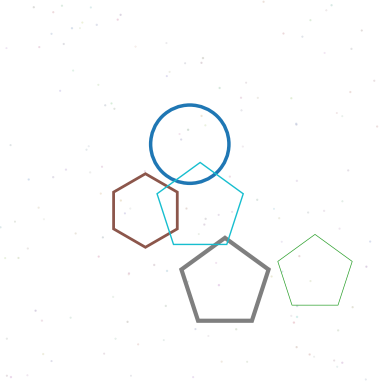[{"shape": "circle", "thickness": 2.5, "radius": 0.51, "center": [0.493, 0.626]}, {"shape": "pentagon", "thickness": 0.5, "radius": 0.51, "center": [0.818, 0.29]}, {"shape": "hexagon", "thickness": 2, "radius": 0.48, "center": [0.378, 0.453]}, {"shape": "pentagon", "thickness": 3, "radius": 0.6, "center": [0.584, 0.263]}, {"shape": "pentagon", "thickness": 1, "radius": 0.59, "center": [0.52, 0.46]}]